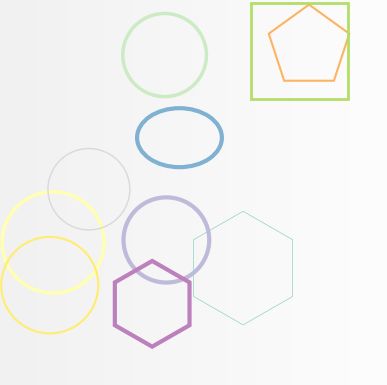[{"shape": "hexagon", "thickness": 0.5, "radius": 0.74, "center": [0.627, 0.304]}, {"shape": "circle", "thickness": 2.5, "radius": 0.66, "center": [0.137, 0.37]}, {"shape": "circle", "thickness": 3, "radius": 0.55, "center": [0.429, 0.377]}, {"shape": "oval", "thickness": 3, "radius": 0.55, "center": [0.463, 0.642]}, {"shape": "pentagon", "thickness": 1.5, "radius": 0.55, "center": [0.798, 0.879]}, {"shape": "square", "thickness": 2, "radius": 0.63, "center": [0.773, 0.868]}, {"shape": "circle", "thickness": 1, "radius": 0.53, "center": [0.229, 0.508]}, {"shape": "hexagon", "thickness": 3, "radius": 0.56, "center": [0.393, 0.211]}, {"shape": "circle", "thickness": 2.5, "radius": 0.54, "center": [0.425, 0.857]}, {"shape": "circle", "thickness": 1.5, "radius": 0.63, "center": [0.128, 0.259]}]